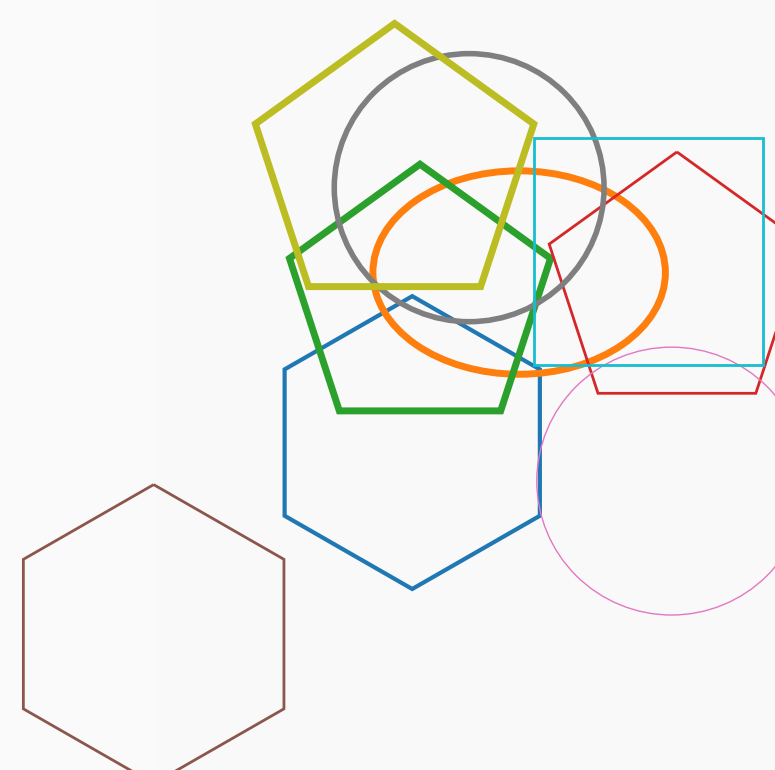[{"shape": "hexagon", "thickness": 1.5, "radius": 0.95, "center": [0.532, 0.425]}, {"shape": "oval", "thickness": 2.5, "radius": 0.94, "center": [0.67, 0.646]}, {"shape": "pentagon", "thickness": 2.5, "radius": 0.89, "center": [0.542, 0.61]}, {"shape": "pentagon", "thickness": 1, "radius": 0.87, "center": [0.873, 0.629]}, {"shape": "hexagon", "thickness": 1, "radius": 0.97, "center": [0.198, 0.177]}, {"shape": "circle", "thickness": 0.5, "radius": 0.87, "center": [0.867, 0.375]}, {"shape": "circle", "thickness": 2, "radius": 0.87, "center": [0.605, 0.756]}, {"shape": "pentagon", "thickness": 2.5, "radius": 0.94, "center": [0.509, 0.781]}, {"shape": "square", "thickness": 1, "radius": 0.74, "center": [0.837, 0.674]}]